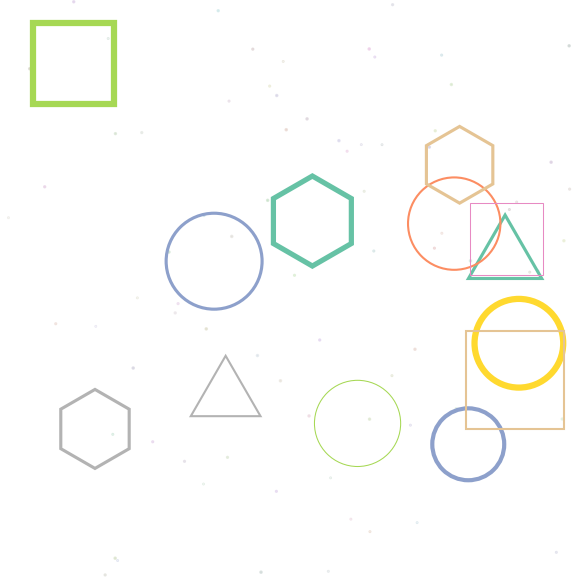[{"shape": "hexagon", "thickness": 2.5, "radius": 0.39, "center": [0.541, 0.616]}, {"shape": "triangle", "thickness": 1.5, "radius": 0.37, "center": [0.875, 0.553]}, {"shape": "circle", "thickness": 1, "radius": 0.4, "center": [0.787, 0.612]}, {"shape": "circle", "thickness": 1.5, "radius": 0.42, "center": [0.371, 0.547]}, {"shape": "circle", "thickness": 2, "radius": 0.31, "center": [0.811, 0.23]}, {"shape": "square", "thickness": 0.5, "radius": 0.31, "center": [0.877, 0.585]}, {"shape": "circle", "thickness": 0.5, "radius": 0.37, "center": [0.619, 0.266]}, {"shape": "square", "thickness": 3, "radius": 0.35, "center": [0.128, 0.889]}, {"shape": "circle", "thickness": 3, "radius": 0.38, "center": [0.898, 0.405]}, {"shape": "square", "thickness": 1, "radius": 0.42, "center": [0.892, 0.341]}, {"shape": "hexagon", "thickness": 1.5, "radius": 0.33, "center": [0.796, 0.714]}, {"shape": "hexagon", "thickness": 1.5, "radius": 0.34, "center": [0.164, 0.256]}, {"shape": "triangle", "thickness": 1, "radius": 0.35, "center": [0.391, 0.313]}]